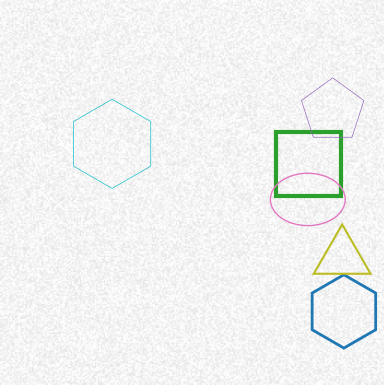[{"shape": "hexagon", "thickness": 2, "radius": 0.48, "center": [0.893, 0.191]}, {"shape": "square", "thickness": 3, "radius": 0.42, "center": [0.801, 0.573]}, {"shape": "pentagon", "thickness": 0.5, "radius": 0.43, "center": [0.864, 0.713]}, {"shape": "oval", "thickness": 1, "radius": 0.49, "center": [0.799, 0.482]}, {"shape": "triangle", "thickness": 1.5, "radius": 0.43, "center": [0.889, 0.332]}, {"shape": "hexagon", "thickness": 0.5, "radius": 0.58, "center": [0.291, 0.626]}]